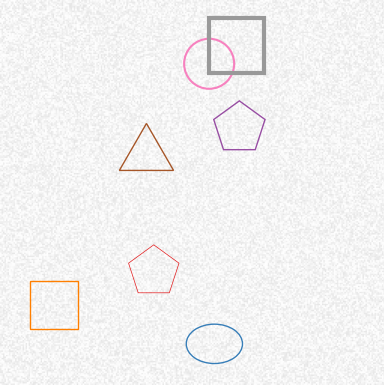[{"shape": "pentagon", "thickness": 0.5, "radius": 0.34, "center": [0.399, 0.295]}, {"shape": "oval", "thickness": 1, "radius": 0.37, "center": [0.557, 0.107]}, {"shape": "pentagon", "thickness": 1, "radius": 0.35, "center": [0.622, 0.668]}, {"shape": "square", "thickness": 1, "radius": 0.31, "center": [0.139, 0.209]}, {"shape": "triangle", "thickness": 1, "radius": 0.41, "center": [0.38, 0.598]}, {"shape": "circle", "thickness": 1.5, "radius": 0.32, "center": [0.543, 0.834]}, {"shape": "square", "thickness": 3, "radius": 0.36, "center": [0.615, 0.882]}]